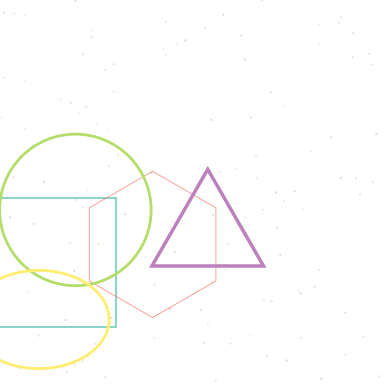[{"shape": "square", "thickness": 1.5, "radius": 0.84, "center": [0.134, 0.318]}, {"shape": "hexagon", "thickness": 0.5, "radius": 0.95, "center": [0.396, 0.365]}, {"shape": "circle", "thickness": 2, "radius": 0.98, "center": [0.196, 0.455]}, {"shape": "triangle", "thickness": 2.5, "radius": 0.84, "center": [0.54, 0.393]}, {"shape": "oval", "thickness": 2, "radius": 0.91, "center": [0.101, 0.17]}]